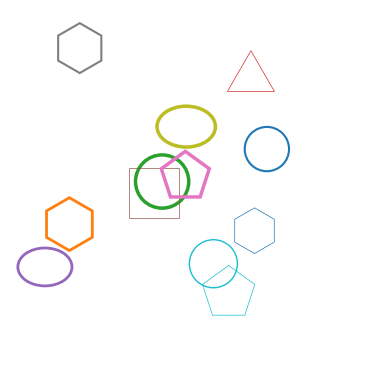[{"shape": "hexagon", "thickness": 0.5, "radius": 0.3, "center": [0.661, 0.401]}, {"shape": "circle", "thickness": 1.5, "radius": 0.29, "center": [0.693, 0.613]}, {"shape": "hexagon", "thickness": 2, "radius": 0.34, "center": [0.18, 0.418]}, {"shape": "circle", "thickness": 2.5, "radius": 0.35, "center": [0.421, 0.528]}, {"shape": "triangle", "thickness": 0.5, "radius": 0.35, "center": [0.652, 0.798]}, {"shape": "oval", "thickness": 2, "radius": 0.35, "center": [0.117, 0.307]}, {"shape": "square", "thickness": 0.5, "radius": 0.33, "center": [0.4, 0.498]}, {"shape": "pentagon", "thickness": 2.5, "radius": 0.33, "center": [0.481, 0.541]}, {"shape": "hexagon", "thickness": 1.5, "radius": 0.32, "center": [0.207, 0.875]}, {"shape": "oval", "thickness": 2.5, "radius": 0.38, "center": [0.484, 0.671]}, {"shape": "circle", "thickness": 1, "radius": 0.31, "center": [0.554, 0.315]}, {"shape": "pentagon", "thickness": 0.5, "radius": 0.36, "center": [0.594, 0.239]}]